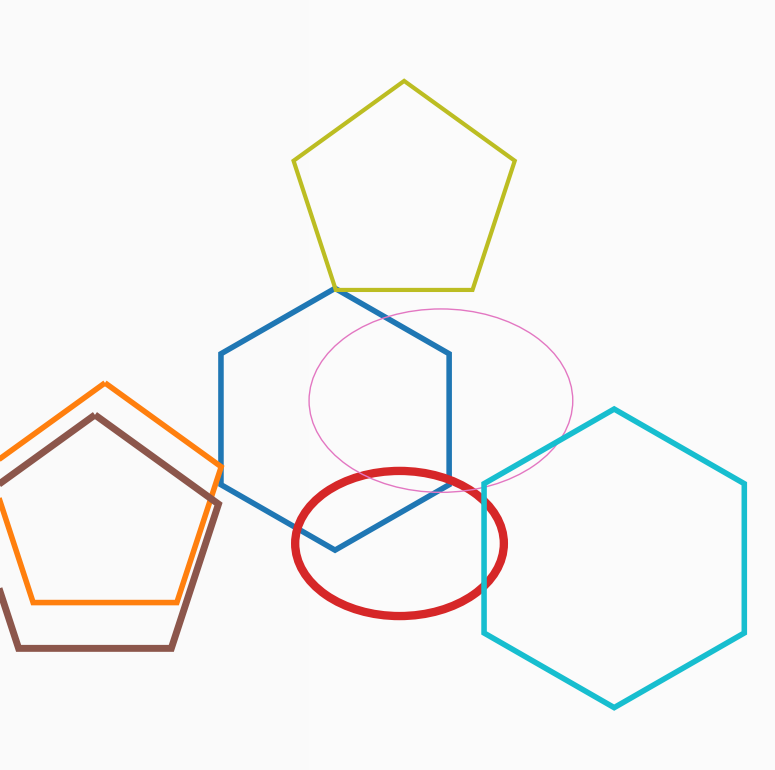[{"shape": "hexagon", "thickness": 2, "radius": 0.85, "center": [0.432, 0.456]}, {"shape": "pentagon", "thickness": 2, "radius": 0.79, "center": [0.135, 0.345]}, {"shape": "oval", "thickness": 3, "radius": 0.67, "center": [0.516, 0.294]}, {"shape": "pentagon", "thickness": 2.5, "radius": 0.84, "center": [0.123, 0.294]}, {"shape": "oval", "thickness": 0.5, "radius": 0.85, "center": [0.569, 0.48]}, {"shape": "pentagon", "thickness": 1.5, "radius": 0.75, "center": [0.521, 0.745]}, {"shape": "hexagon", "thickness": 2, "radius": 0.97, "center": [0.792, 0.275]}]